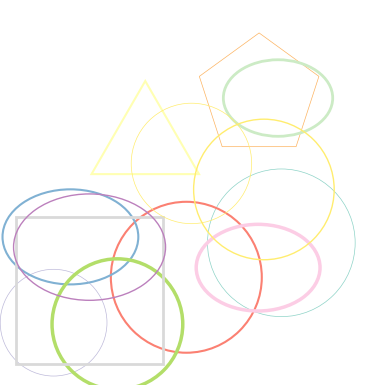[{"shape": "circle", "thickness": 0.5, "radius": 0.96, "center": [0.731, 0.369]}, {"shape": "triangle", "thickness": 1.5, "radius": 0.81, "center": [0.377, 0.628]}, {"shape": "circle", "thickness": 0.5, "radius": 0.69, "center": [0.139, 0.162]}, {"shape": "circle", "thickness": 1.5, "radius": 0.98, "center": [0.484, 0.28]}, {"shape": "oval", "thickness": 1.5, "radius": 0.88, "center": [0.183, 0.385]}, {"shape": "pentagon", "thickness": 0.5, "radius": 0.82, "center": [0.673, 0.751]}, {"shape": "circle", "thickness": 2.5, "radius": 0.85, "center": [0.305, 0.158]}, {"shape": "oval", "thickness": 2.5, "radius": 0.8, "center": [0.67, 0.305]}, {"shape": "square", "thickness": 2, "radius": 0.95, "center": [0.232, 0.246]}, {"shape": "oval", "thickness": 1, "radius": 0.99, "center": [0.233, 0.358]}, {"shape": "oval", "thickness": 2, "radius": 0.71, "center": [0.722, 0.745]}, {"shape": "circle", "thickness": 0.5, "radius": 0.78, "center": [0.497, 0.575]}, {"shape": "circle", "thickness": 1, "radius": 0.91, "center": [0.685, 0.508]}]